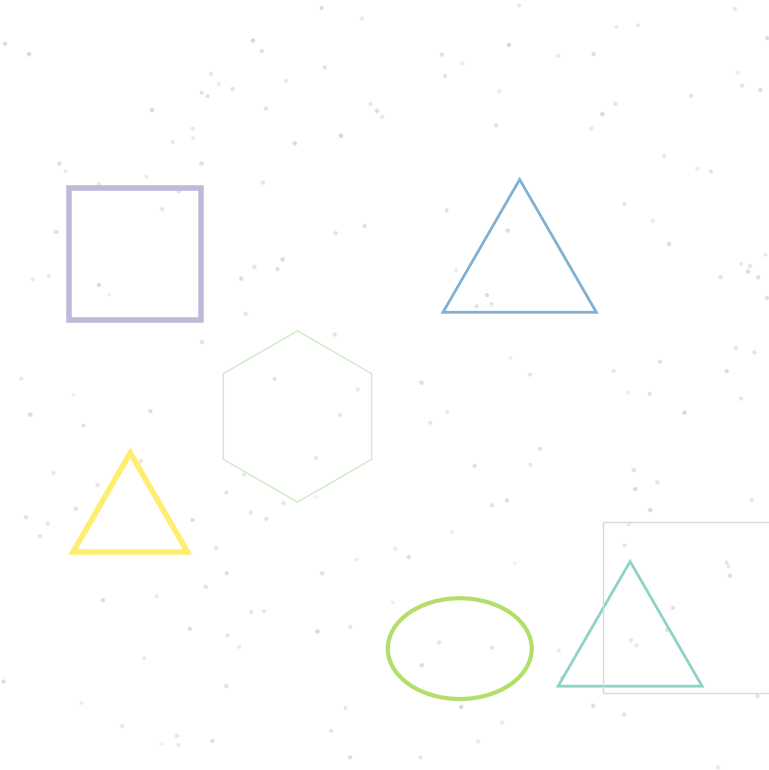[{"shape": "triangle", "thickness": 1, "radius": 0.54, "center": [0.818, 0.163]}, {"shape": "square", "thickness": 2, "radius": 0.43, "center": [0.175, 0.67]}, {"shape": "triangle", "thickness": 1, "radius": 0.57, "center": [0.675, 0.652]}, {"shape": "oval", "thickness": 1.5, "radius": 0.47, "center": [0.597, 0.158]}, {"shape": "square", "thickness": 0.5, "radius": 0.56, "center": [0.894, 0.211]}, {"shape": "hexagon", "thickness": 0.5, "radius": 0.56, "center": [0.386, 0.459]}, {"shape": "triangle", "thickness": 2, "radius": 0.43, "center": [0.169, 0.326]}]